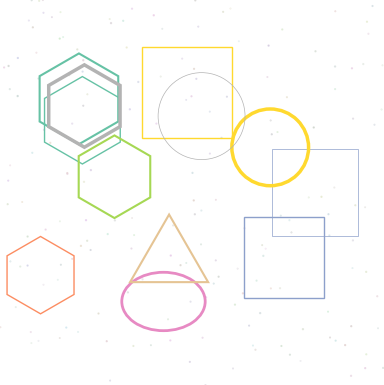[{"shape": "hexagon", "thickness": 1.5, "radius": 0.59, "center": [0.205, 0.743]}, {"shape": "hexagon", "thickness": 1, "radius": 0.57, "center": [0.214, 0.688]}, {"shape": "hexagon", "thickness": 1, "radius": 0.5, "center": [0.105, 0.285]}, {"shape": "square", "thickness": 1, "radius": 0.52, "center": [0.738, 0.331]}, {"shape": "square", "thickness": 0.5, "radius": 0.56, "center": [0.819, 0.5]}, {"shape": "oval", "thickness": 2, "radius": 0.54, "center": [0.425, 0.217]}, {"shape": "hexagon", "thickness": 1.5, "radius": 0.54, "center": [0.297, 0.541]}, {"shape": "circle", "thickness": 2.5, "radius": 0.5, "center": [0.702, 0.617]}, {"shape": "square", "thickness": 1, "radius": 0.59, "center": [0.486, 0.76]}, {"shape": "triangle", "thickness": 1.5, "radius": 0.59, "center": [0.439, 0.326]}, {"shape": "circle", "thickness": 0.5, "radius": 0.56, "center": [0.524, 0.698]}, {"shape": "hexagon", "thickness": 2.5, "radius": 0.53, "center": [0.219, 0.725]}]